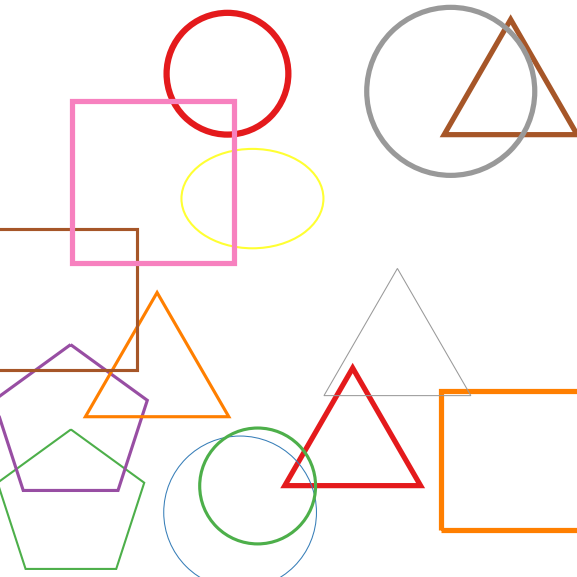[{"shape": "circle", "thickness": 3, "radius": 0.53, "center": [0.394, 0.871]}, {"shape": "triangle", "thickness": 2.5, "radius": 0.68, "center": [0.611, 0.226]}, {"shape": "circle", "thickness": 0.5, "radius": 0.66, "center": [0.416, 0.112]}, {"shape": "pentagon", "thickness": 1, "radius": 0.67, "center": [0.123, 0.122]}, {"shape": "circle", "thickness": 1.5, "radius": 0.5, "center": [0.446, 0.158]}, {"shape": "pentagon", "thickness": 1.5, "radius": 0.7, "center": [0.122, 0.263]}, {"shape": "triangle", "thickness": 1.5, "radius": 0.72, "center": [0.272, 0.349]}, {"shape": "square", "thickness": 2.5, "radius": 0.6, "center": [0.884, 0.202]}, {"shape": "oval", "thickness": 1, "radius": 0.61, "center": [0.437, 0.655]}, {"shape": "triangle", "thickness": 2.5, "radius": 0.66, "center": [0.884, 0.832]}, {"shape": "square", "thickness": 1.5, "radius": 0.61, "center": [0.114, 0.481]}, {"shape": "square", "thickness": 2.5, "radius": 0.7, "center": [0.265, 0.684]}, {"shape": "circle", "thickness": 2.5, "radius": 0.73, "center": [0.781, 0.841]}, {"shape": "triangle", "thickness": 0.5, "radius": 0.73, "center": [0.688, 0.387]}]